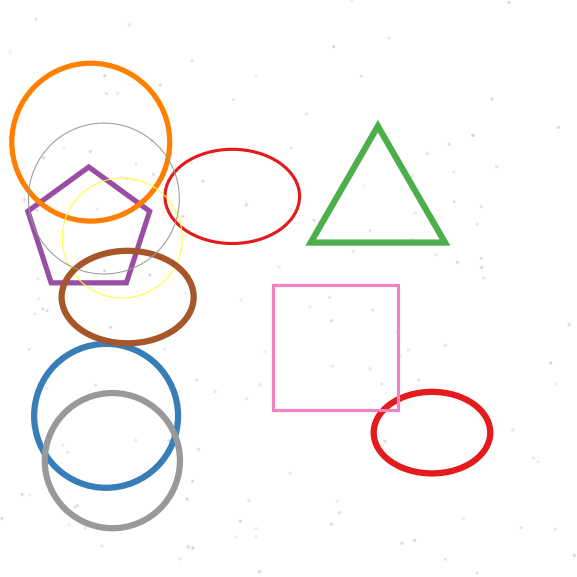[{"shape": "oval", "thickness": 1.5, "radius": 0.58, "center": [0.402, 0.659]}, {"shape": "oval", "thickness": 3, "radius": 0.5, "center": [0.748, 0.25]}, {"shape": "circle", "thickness": 3, "radius": 0.62, "center": [0.184, 0.279]}, {"shape": "triangle", "thickness": 3, "radius": 0.67, "center": [0.654, 0.646]}, {"shape": "pentagon", "thickness": 2.5, "radius": 0.55, "center": [0.154, 0.599]}, {"shape": "circle", "thickness": 2.5, "radius": 0.68, "center": [0.157, 0.753]}, {"shape": "circle", "thickness": 0.5, "radius": 0.52, "center": [0.212, 0.587]}, {"shape": "oval", "thickness": 3, "radius": 0.57, "center": [0.221, 0.485]}, {"shape": "square", "thickness": 1.5, "radius": 0.54, "center": [0.581, 0.398]}, {"shape": "circle", "thickness": 3, "radius": 0.59, "center": [0.195, 0.202]}, {"shape": "circle", "thickness": 0.5, "radius": 0.65, "center": [0.18, 0.655]}]